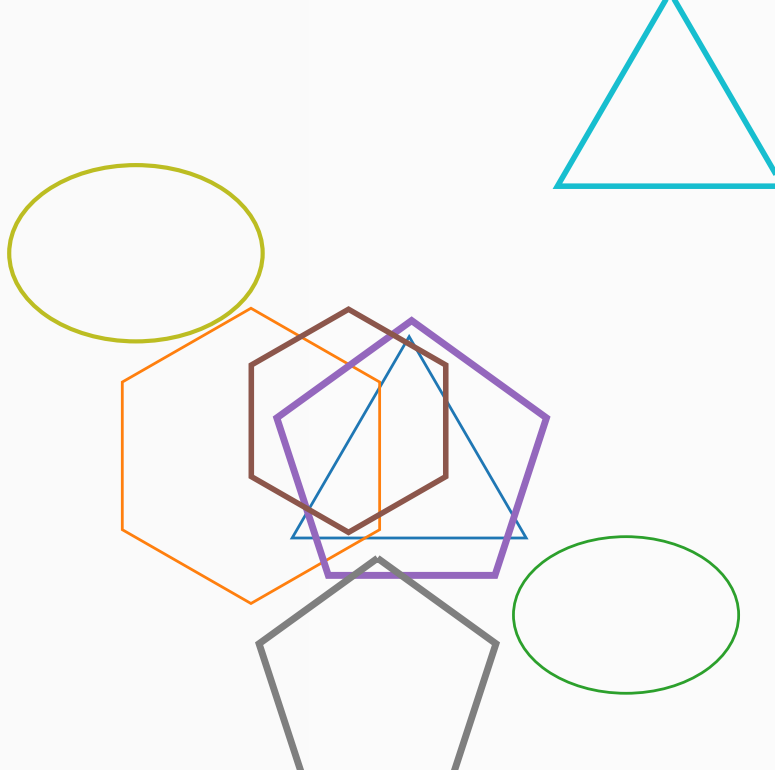[{"shape": "triangle", "thickness": 1, "radius": 0.87, "center": [0.528, 0.388]}, {"shape": "hexagon", "thickness": 1, "radius": 0.96, "center": [0.324, 0.408]}, {"shape": "oval", "thickness": 1, "radius": 0.73, "center": [0.808, 0.201]}, {"shape": "pentagon", "thickness": 2.5, "radius": 0.91, "center": [0.531, 0.401]}, {"shape": "hexagon", "thickness": 2, "radius": 0.72, "center": [0.45, 0.453]}, {"shape": "pentagon", "thickness": 2.5, "radius": 0.8, "center": [0.487, 0.114]}, {"shape": "oval", "thickness": 1.5, "radius": 0.82, "center": [0.175, 0.671]}, {"shape": "triangle", "thickness": 2, "radius": 0.84, "center": [0.865, 0.842]}]